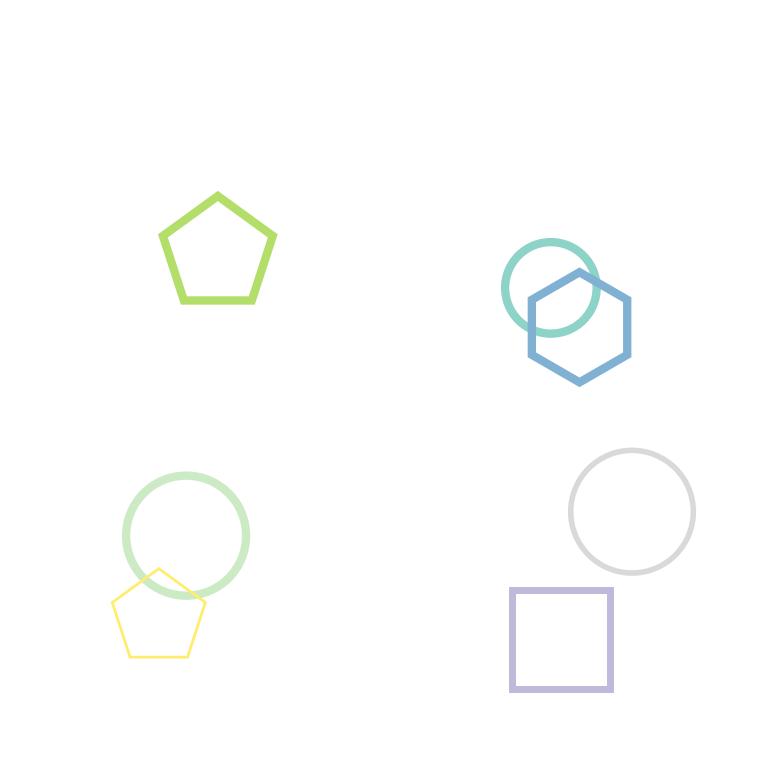[{"shape": "circle", "thickness": 3, "radius": 0.3, "center": [0.715, 0.626]}, {"shape": "square", "thickness": 2.5, "radius": 0.32, "center": [0.729, 0.169]}, {"shape": "hexagon", "thickness": 3, "radius": 0.36, "center": [0.753, 0.575]}, {"shape": "pentagon", "thickness": 3, "radius": 0.38, "center": [0.283, 0.67]}, {"shape": "circle", "thickness": 2, "radius": 0.4, "center": [0.821, 0.335]}, {"shape": "circle", "thickness": 3, "radius": 0.39, "center": [0.242, 0.304]}, {"shape": "pentagon", "thickness": 1, "radius": 0.32, "center": [0.206, 0.198]}]